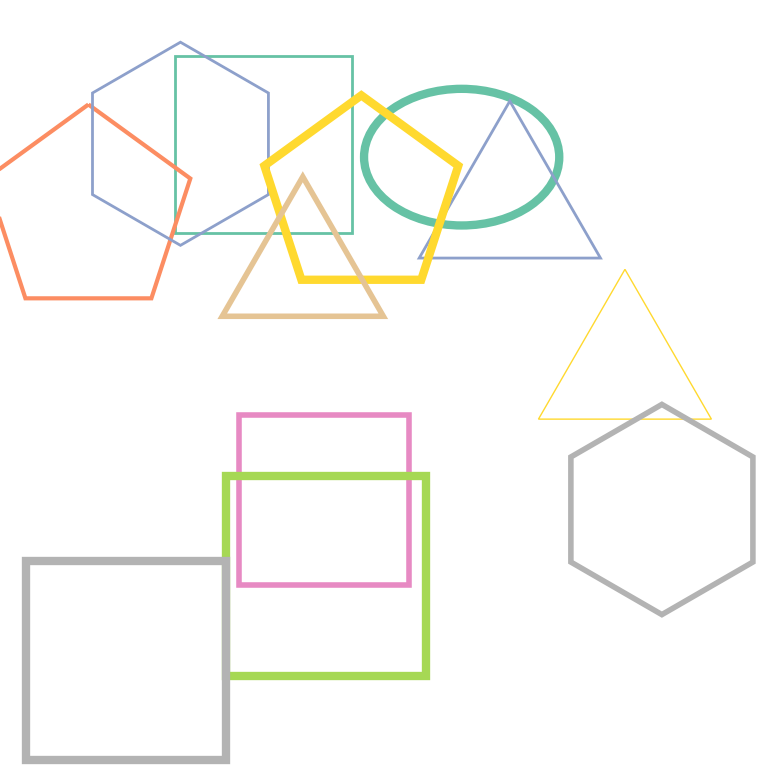[{"shape": "oval", "thickness": 3, "radius": 0.63, "center": [0.6, 0.796]}, {"shape": "square", "thickness": 1, "radius": 0.58, "center": [0.342, 0.813]}, {"shape": "pentagon", "thickness": 1.5, "radius": 0.7, "center": [0.115, 0.725]}, {"shape": "hexagon", "thickness": 1, "radius": 0.66, "center": [0.234, 0.813]}, {"shape": "triangle", "thickness": 1, "radius": 0.68, "center": [0.662, 0.733]}, {"shape": "square", "thickness": 2, "radius": 0.55, "center": [0.421, 0.35]}, {"shape": "square", "thickness": 3, "radius": 0.65, "center": [0.423, 0.251]}, {"shape": "triangle", "thickness": 0.5, "radius": 0.65, "center": [0.812, 0.521]}, {"shape": "pentagon", "thickness": 3, "radius": 0.66, "center": [0.469, 0.744]}, {"shape": "triangle", "thickness": 2, "radius": 0.6, "center": [0.393, 0.65]}, {"shape": "hexagon", "thickness": 2, "radius": 0.68, "center": [0.86, 0.338]}, {"shape": "square", "thickness": 3, "radius": 0.65, "center": [0.164, 0.142]}]